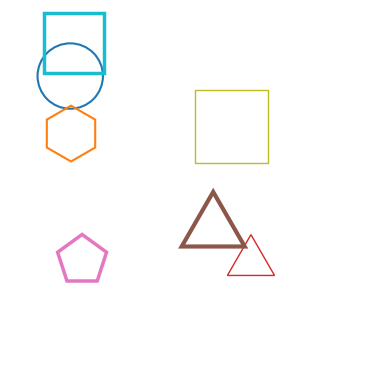[{"shape": "circle", "thickness": 1.5, "radius": 0.42, "center": [0.182, 0.803]}, {"shape": "hexagon", "thickness": 1.5, "radius": 0.36, "center": [0.184, 0.653]}, {"shape": "triangle", "thickness": 1, "radius": 0.35, "center": [0.652, 0.32]}, {"shape": "triangle", "thickness": 3, "radius": 0.47, "center": [0.554, 0.407]}, {"shape": "pentagon", "thickness": 2.5, "radius": 0.33, "center": [0.213, 0.324]}, {"shape": "square", "thickness": 1, "radius": 0.47, "center": [0.601, 0.672]}, {"shape": "square", "thickness": 2.5, "radius": 0.39, "center": [0.192, 0.889]}]